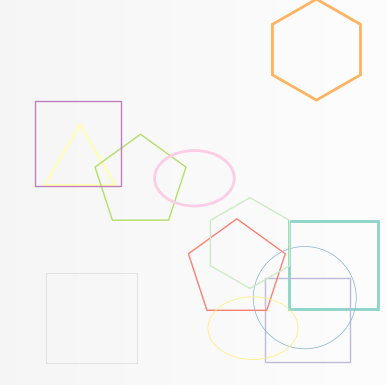[{"shape": "square", "thickness": 2, "radius": 0.57, "center": [0.861, 0.311]}, {"shape": "triangle", "thickness": 1.5, "radius": 0.53, "center": [0.206, 0.572]}, {"shape": "square", "thickness": 1, "radius": 0.55, "center": [0.793, 0.169]}, {"shape": "pentagon", "thickness": 1, "radius": 0.66, "center": [0.611, 0.3]}, {"shape": "circle", "thickness": 0.5, "radius": 0.66, "center": [0.787, 0.227]}, {"shape": "hexagon", "thickness": 2, "radius": 0.66, "center": [0.817, 0.871]}, {"shape": "pentagon", "thickness": 1, "radius": 0.62, "center": [0.363, 0.528]}, {"shape": "oval", "thickness": 2, "radius": 0.51, "center": [0.502, 0.537]}, {"shape": "square", "thickness": 0.5, "radius": 0.59, "center": [0.237, 0.173]}, {"shape": "square", "thickness": 1, "radius": 0.56, "center": [0.202, 0.628]}, {"shape": "hexagon", "thickness": 1, "radius": 0.59, "center": [0.645, 0.369]}, {"shape": "oval", "thickness": 0.5, "radius": 0.58, "center": [0.653, 0.148]}]